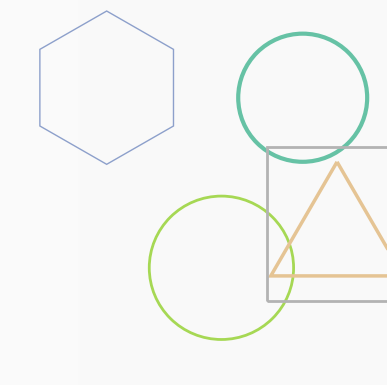[{"shape": "circle", "thickness": 3, "radius": 0.83, "center": [0.781, 0.746]}, {"shape": "hexagon", "thickness": 1, "radius": 1.0, "center": [0.275, 0.772]}, {"shape": "circle", "thickness": 2, "radius": 0.93, "center": [0.571, 0.304]}, {"shape": "triangle", "thickness": 2.5, "radius": 0.99, "center": [0.87, 0.382]}, {"shape": "square", "thickness": 2, "radius": 1.0, "center": [0.888, 0.418]}]